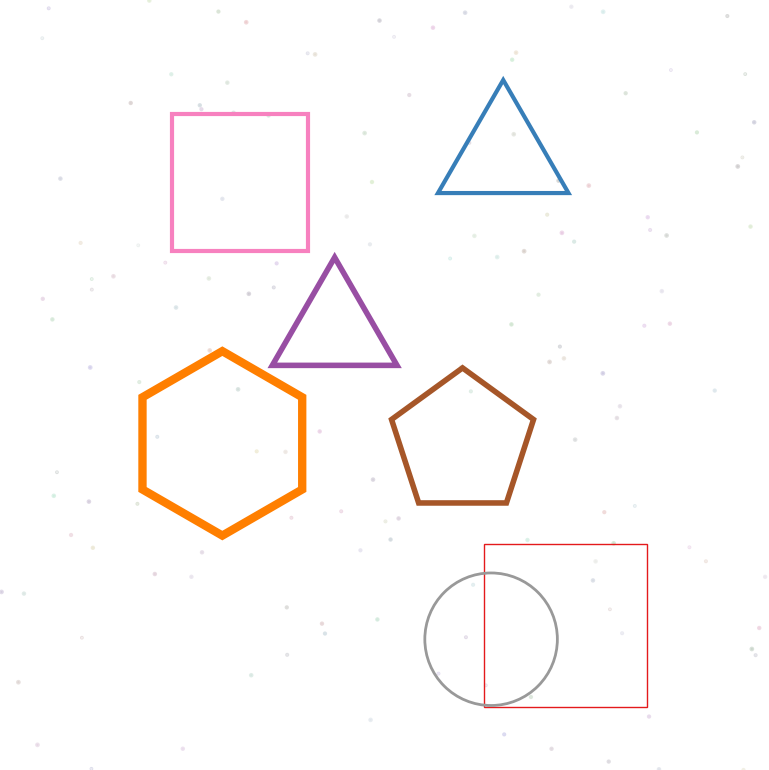[{"shape": "square", "thickness": 0.5, "radius": 0.53, "center": [0.735, 0.188]}, {"shape": "triangle", "thickness": 1.5, "radius": 0.49, "center": [0.654, 0.798]}, {"shape": "triangle", "thickness": 2, "radius": 0.47, "center": [0.435, 0.572]}, {"shape": "hexagon", "thickness": 3, "radius": 0.6, "center": [0.289, 0.424]}, {"shape": "pentagon", "thickness": 2, "radius": 0.48, "center": [0.601, 0.425]}, {"shape": "square", "thickness": 1.5, "radius": 0.44, "center": [0.312, 0.763]}, {"shape": "circle", "thickness": 1, "radius": 0.43, "center": [0.638, 0.17]}]